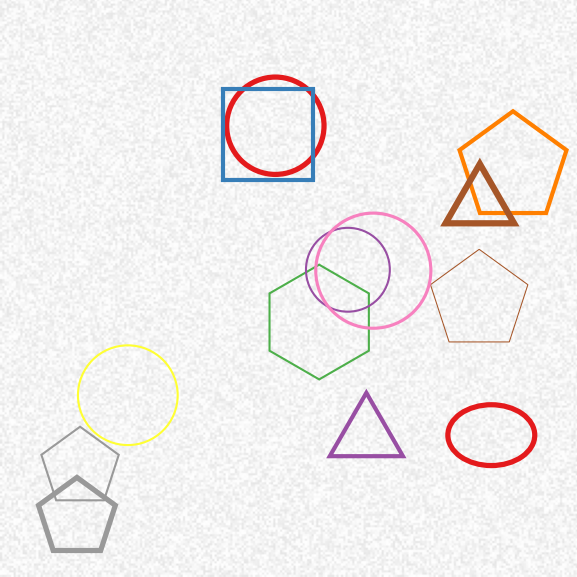[{"shape": "circle", "thickness": 2.5, "radius": 0.42, "center": [0.477, 0.781]}, {"shape": "oval", "thickness": 2.5, "radius": 0.38, "center": [0.851, 0.246]}, {"shape": "square", "thickness": 2, "radius": 0.39, "center": [0.464, 0.766]}, {"shape": "hexagon", "thickness": 1, "radius": 0.5, "center": [0.553, 0.441]}, {"shape": "circle", "thickness": 1, "radius": 0.36, "center": [0.602, 0.532]}, {"shape": "triangle", "thickness": 2, "radius": 0.37, "center": [0.634, 0.246]}, {"shape": "pentagon", "thickness": 2, "radius": 0.49, "center": [0.888, 0.709]}, {"shape": "circle", "thickness": 1, "radius": 0.43, "center": [0.221, 0.315]}, {"shape": "triangle", "thickness": 3, "radius": 0.34, "center": [0.831, 0.647]}, {"shape": "pentagon", "thickness": 0.5, "radius": 0.44, "center": [0.83, 0.479]}, {"shape": "circle", "thickness": 1.5, "radius": 0.5, "center": [0.646, 0.53]}, {"shape": "pentagon", "thickness": 2.5, "radius": 0.35, "center": [0.133, 0.102]}, {"shape": "pentagon", "thickness": 1, "radius": 0.35, "center": [0.139, 0.19]}]